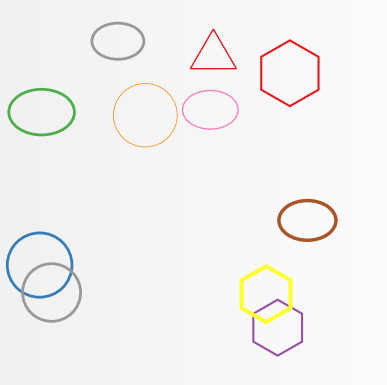[{"shape": "hexagon", "thickness": 1.5, "radius": 0.43, "center": [0.748, 0.81]}, {"shape": "triangle", "thickness": 1, "radius": 0.34, "center": [0.551, 0.856]}, {"shape": "circle", "thickness": 2, "radius": 0.42, "center": [0.102, 0.312]}, {"shape": "oval", "thickness": 2, "radius": 0.42, "center": [0.107, 0.709]}, {"shape": "hexagon", "thickness": 1.5, "radius": 0.36, "center": [0.717, 0.149]}, {"shape": "circle", "thickness": 0.5, "radius": 0.41, "center": [0.375, 0.701]}, {"shape": "hexagon", "thickness": 3, "radius": 0.36, "center": [0.687, 0.236]}, {"shape": "oval", "thickness": 2.5, "radius": 0.37, "center": [0.793, 0.427]}, {"shape": "oval", "thickness": 1, "radius": 0.36, "center": [0.543, 0.715]}, {"shape": "circle", "thickness": 2, "radius": 0.37, "center": [0.133, 0.24]}, {"shape": "oval", "thickness": 2, "radius": 0.34, "center": [0.304, 0.893]}]